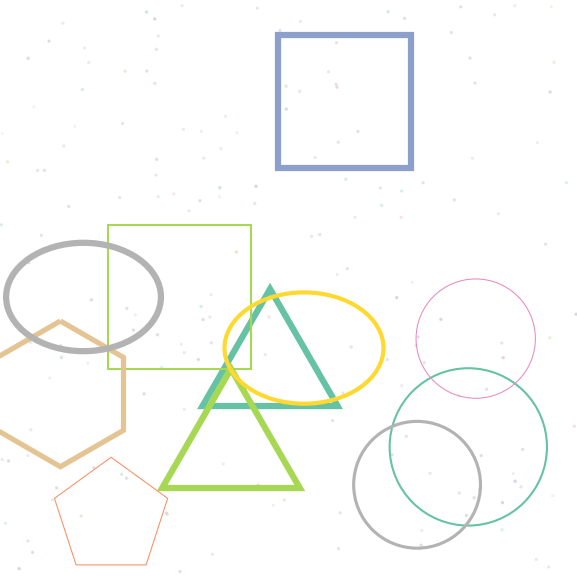[{"shape": "triangle", "thickness": 3, "radius": 0.68, "center": [0.468, 0.364]}, {"shape": "circle", "thickness": 1, "radius": 0.68, "center": [0.811, 0.225]}, {"shape": "pentagon", "thickness": 0.5, "radius": 0.52, "center": [0.192, 0.104]}, {"shape": "square", "thickness": 3, "radius": 0.57, "center": [0.597, 0.823]}, {"shape": "circle", "thickness": 0.5, "radius": 0.52, "center": [0.824, 0.413]}, {"shape": "triangle", "thickness": 3, "radius": 0.69, "center": [0.4, 0.223]}, {"shape": "square", "thickness": 1, "radius": 0.62, "center": [0.311, 0.485]}, {"shape": "oval", "thickness": 2, "radius": 0.69, "center": [0.526, 0.396]}, {"shape": "hexagon", "thickness": 2.5, "radius": 0.63, "center": [0.105, 0.317]}, {"shape": "circle", "thickness": 1.5, "radius": 0.55, "center": [0.722, 0.16]}, {"shape": "oval", "thickness": 3, "radius": 0.67, "center": [0.145, 0.485]}]